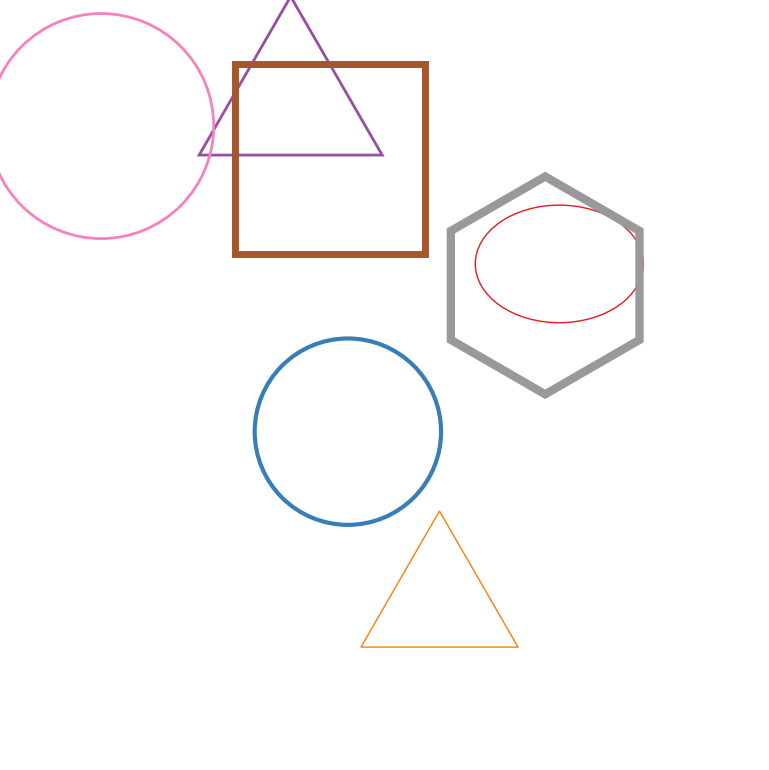[{"shape": "oval", "thickness": 0.5, "radius": 0.55, "center": [0.726, 0.657]}, {"shape": "circle", "thickness": 1.5, "radius": 0.61, "center": [0.452, 0.439]}, {"shape": "triangle", "thickness": 1, "radius": 0.69, "center": [0.377, 0.867]}, {"shape": "triangle", "thickness": 0.5, "radius": 0.59, "center": [0.571, 0.218]}, {"shape": "square", "thickness": 2.5, "radius": 0.62, "center": [0.429, 0.793]}, {"shape": "circle", "thickness": 1, "radius": 0.73, "center": [0.131, 0.836]}, {"shape": "hexagon", "thickness": 3, "radius": 0.71, "center": [0.708, 0.629]}]